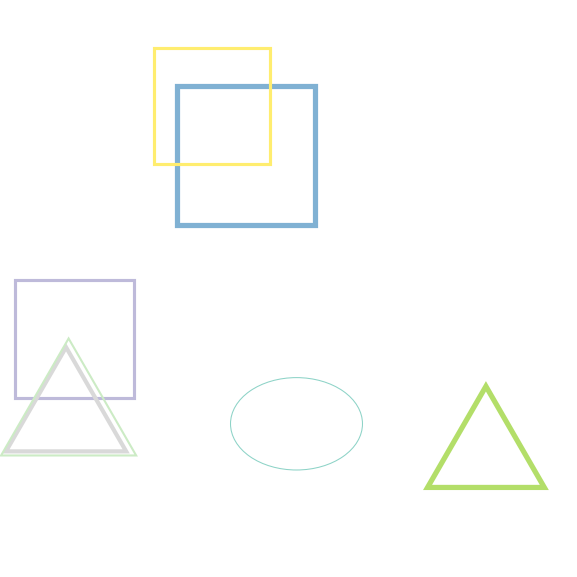[{"shape": "oval", "thickness": 0.5, "radius": 0.57, "center": [0.513, 0.265]}, {"shape": "square", "thickness": 1.5, "radius": 0.51, "center": [0.129, 0.412]}, {"shape": "square", "thickness": 2.5, "radius": 0.6, "center": [0.425, 0.73]}, {"shape": "triangle", "thickness": 2.5, "radius": 0.58, "center": [0.841, 0.213]}, {"shape": "triangle", "thickness": 2, "radius": 0.6, "center": [0.114, 0.278]}, {"shape": "triangle", "thickness": 1, "radius": 0.68, "center": [0.119, 0.278]}, {"shape": "square", "thickness": 1.5, "radius": 0.5, "center": [0.368, 0.815]}]